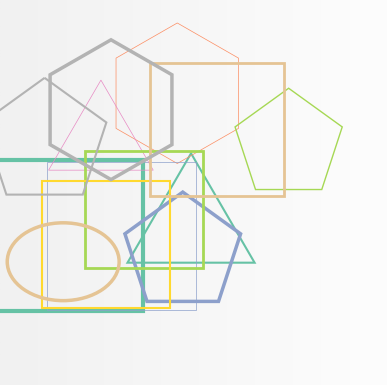[{"shape": "triangle", "thickness": 1.5, "radius": 0.95, "center": [0.493, 0.412]}, {"shape": "square", "thickness": 3, "radius": 0.98, "center": [0.174, 0.387]}, {"shape": "hexagon", "thickness": 0.5, "radius": 0.91, "center": [0.457, 0.758]}, {"shape": "square", "thickness": 0.5, "radius": 0.97, "center": [0.314, 0.387]}, {"shape": "pentagon", "thickness": 2.5, "radius": 0.78, "center": [0.472, 0.344]}, {"shape": "triangle", "thickness": 0.5, "radius": 0.78, "center": [0.26, 0.636]}, {"shape": "pentagon", "thickness": 1, "radius": 0.73, "center": [0.745, 0.625]}, {"shape": "square", "thickness": 2, "radius": 0.76, "center": [0.371, 0.456]}, {"shape": "square", "thickness": 1.5, "radius": 0.83, "center": [0.274, 0.365]}, {"shape": "oval", "thickness": 2.5, "radius": 0.72, "center": [0.163, 0.32]}, {"shape": "square", "thickness": 2, "radius": 0.87, "center": [0.56, 0.664]}, {"shape": "hexagon", "thickness": 2.5, "radius": 0.91, "center": [0.286, 0.715]}, {"shape": "pentagon", "thickness": 1.5, "radius": 0.84, "center": [0.115, 0.63]}]